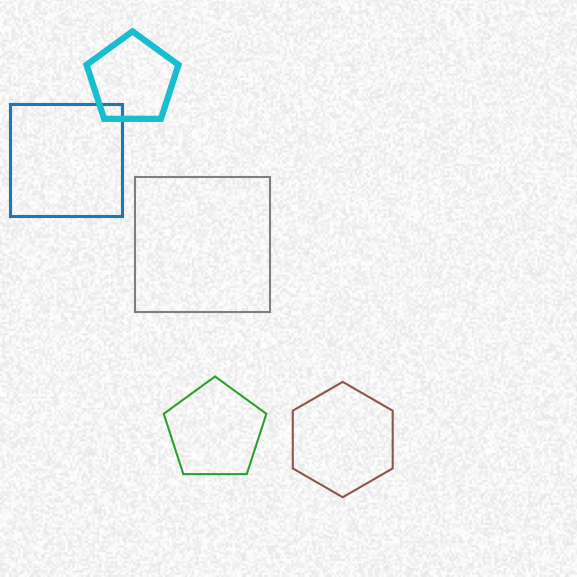[{"shape": "square", "thickness": 1.5, "radius": 0.49, "center": [0.114, 0.722]}, {"shape": "pentagon", "thickness": 1, "radius": 0.47, "center": [0.372, 0.254]}, {"shape": "hexagon", "thickness": 1, "radius": 0.5, "center": [0.593, 0.238]}, {"shape": "square", "thickness": 1, "radius": 0.59, "center": [0.351, 0.576]}, {"shape": "pentagon", "thickness": 3, "radius": 0.42, "center": [0.229, 0.861]}]